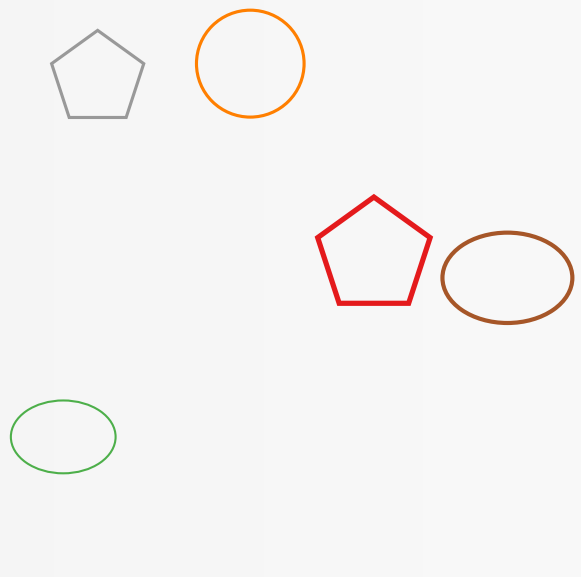[{"shape": "pentagon", "thickness": 2.5, "radius": 0.51, "center": [0.643, 0.556]}, {"shape": "oval", "thickness": 1, "radius": 0.45, "center": [0.109, 0.243]}, {"shape": "circle", "thickness": 1.5, "radius": 0.46, "center": [0.431, 0.889]}, {"shape": "oval", "thickness": 2, "radius": 0.56, "center": [0.873, 0.518]}, {"shape": "pentagon", "thickness": 1.5, "radius": 0.42, "center": [0.168, 0.863]}]